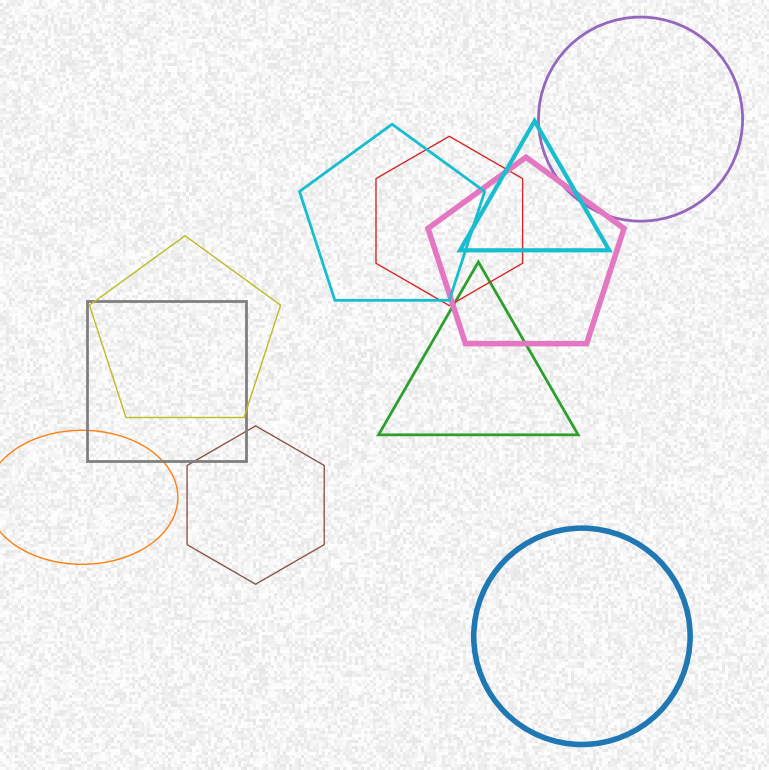[{"shape": "circle", "thickness": 2, "radius": 0.7, "center": [0.756, 0.174]}, {"shape": "oval", "thickness": 0.5, "radius": 0.62, "center": [0.107, 0.354]}, {"shape": "triangle", "thickness": 1, "radius": 0.75, "center": [0.621, 0.51]}, {"shape": "hexagon", "thickness": 0.5, "radius": 0.55, "center": [0.584, 0.713]}, {"shape": "circle", "thickness": 1, "radius": 0.66, "center": [0.832, 0.845]}, {"shape": "hexagon", "thickness": 0.5, "radius": 0.51, "center": [0.332, 0.344]}, {"shape": "pentagon", "thickness": 2, "radius": 0.67, "center": [0.683, 0.662]}, {"shape": "square", "thickness": 1, "radius": 0.52, "center": [0.216, 0.505]}, {"shape": "pentagon", "thickness": 0.5, "radius": 0.65, "center": [0.24, 0.563]}, {"shape": "triangle", "thickness": 1.5, "radius": 0.56, "center": [0.694, 0.731]}, {"shape": "pentagon", "thickness": 1, "radius": 0.63, "center": [0.509, 0.712]}]